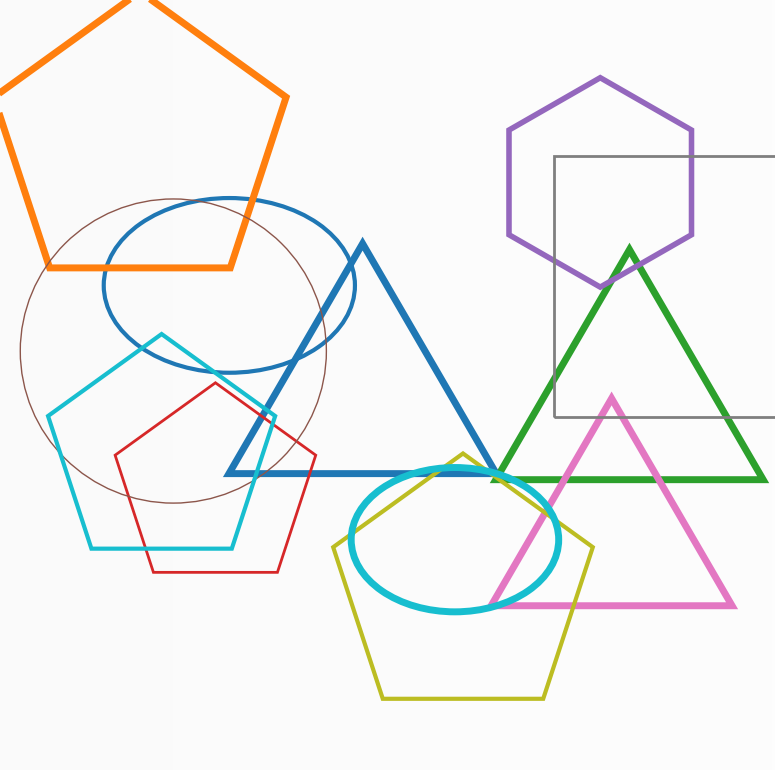[{"shape": "triangle", "thickness": 2.5, "radius": 1.0, "center": [0.468, 0.484]}, {"shape": "oval", "thickness": 1.5, "radius": 0.81, "center": [0.296, 0.629]}, {"shape": "pentagon", "thickness": 2.5, "radius": 0.99, "center": [0.181, 0.812]}, {"shape": "triangle", "thickness": 2.5, "radius": 1.0, "center": [0.812, 0.477]}, {"shape": "pentagon", "thickness": 1, "radius": 0.68, "center": [0.278, 0.367]}, {"shape": "hexagon", "thickness": 2, "radius": 0.68, "center": [0.775, 0.763]}, {"shape": "circle", "thickness": 0.5, "radius": 0.99, "center": [0.224, 0.544]}, {"shape": "triangle", "thickness": 2.5, "radius": 0.9, "center": [0.789, 0.303]}, {"shape": "square", "thickness": 1, "radius": 0.85, "center": [0.884, 0.628]}, {"shape": "pentagon", "thickness": 1.5, "radius": 0.88, "center": [0.597, 0.235]}, {"shape": "oval", "thickness": 2.5, "radius": 0.67, "center": [0.587, 0.299]}, {"shape": "pentagon", "thickness": 1.5, "radius": 0.77, "center": [0.209, 0.412]}]